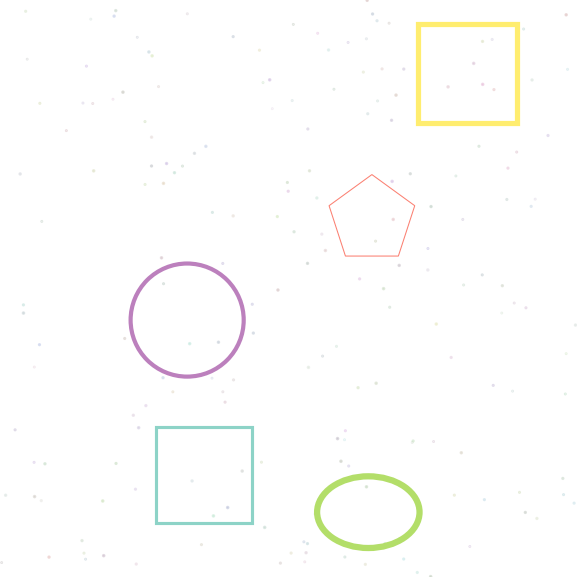[{"shape": "square", "thickness": 1.5, "radius": 0.41, "center": [0.353, 0.176]}, {"shape": "pentagon", "thickness": 0.5, "radius": 0.39, "center": [0.644, 0.619]}, {"shape": "oval", "thickness": 3, "radius": 0.44, "center": [0.638, 0.112]}, {"shape": "circle", "thickness": 2, "radius": 0.49, "center": [0.324, 0.445]}, {"shape": "square", "thickness": 2.5, "radius": 0.43, "center": [0.81, 0.872]}]